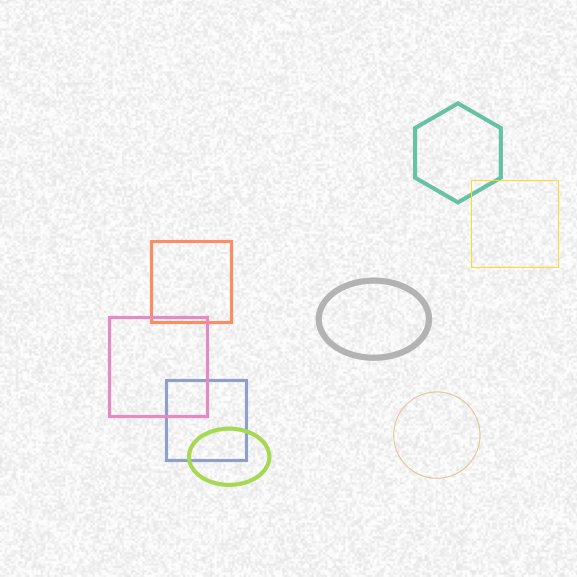[{"shape": "hexagon", "thickness": 2, "radius": 0.43, "center": [0.793, 0.734]}, {"shape": "square", "thickness": 1.5, "radius": 0.35, "center": [0.331, 0.512]}, {"shape": "square", "thickness": 1.5, "radius": 0.35, "center": [0.357, 0.272]}, {"shape": "square", "thickness": 1.5, "radius": 0.43, "center": [0.274, 0.365]}, {"shape": "oval", "thickness": 2, "radius": 0.35, "center": [0.397, 0.208]}, {"shape": "square", "thickness": 0.5, "radius": 0.38, "center": [0.891, 0.612]}, {"shape": "circle", "thickness": 0.5, "radius": 0.37, "center": [0.756, 0.246]}, {"shape": "oval", "thickness": 3, "radius": 0.48, "center": [0.647, 0.446]}]